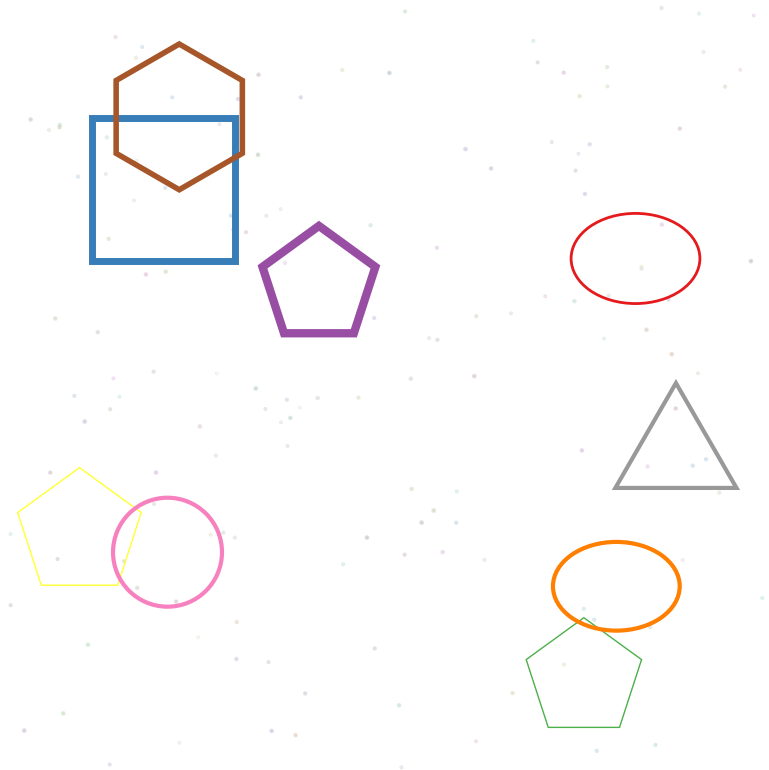[{"shape": "oval", "thickness": 1, "radius": 0.42, "center": [0.825, 0.664]}, {"shape": "square", "thickness": 2.5, "radius": 0.46, "center": [0.212, 0.754]}, {"shape": "pentagon", "thickness": 0.5, "radius": 0.39, "center": [0.758, 0.119]}, {"shape": "pentagon", "thickness": 3, "radius": 0.39, "center": [0.414, 0.63]}, {"shape": "oval", "thickness": 1.5, "radius": 0.41, "center": [0.8, 0.239]}, {"shape": "pentagon", "thickness": 0.5, "radius": 0.42, "center": [0.103, 0.308]}, {"shape": "hexagon", "thickness": 2, "radius": 0.47, "center": [0.233, 0.848]}, {"shape": "circle", "thickness": 1.5, "radius": 0.35, "center": [0.218, 0.283]}, {"shape": "triangle", "thickness": 1.5, "radius": 0.45, "center": [0.878, 0.412]}]